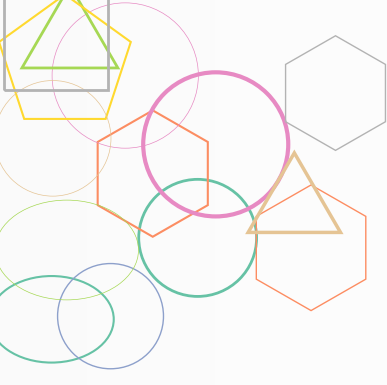[{"shape": "oval", "thickness": 1.5, "radius": 0.8, "center": [0.133, 0.171]}, {"shape": "circle", "thickness": 2, "radius": 0.76, "center": [0.51, 0.382]}, {"shape": "hexagon", "thickness": 1, "radius": 0.82, "center": [0.803, 0.356]}, {"shape": "hexagon", "thickness": 1.5, "radius": 0.82, "center": [0.394, 0.549]}, {"shape": "circle", "thickness": 1, "radius": 0.68, "center": [0.285, 0.179]}, {"shape": "circle", "thickness": 3, "radius": 0.94, "center": [0.557, 0.625]}, {"shape": "circle", "thickness": 0.5, "radius": 0.94, "center": [0.323, 0.804]}, {"shape": "triangle", "thickness": 2, "radius": 0.71, "center": [0.18, 0.895]}, {"shape": "oval", "thickness": 0.5, "radius": 0.93, "center": [0.172, 0.351]}, {"shape": "pentagon", "thickness": 1.5, "radius": 0.89, "center": [0.168, 0.836]}, {"shape": "triangle", "thickness": 2.5, "radius": 0.69, "center": [0.76, 0.465]}, {"shape": "circle", "thickness": 0.5, "radius": 0.75, "center": [0.136, 0.641]}, {"shape": "hexagon", "thickness": 1, "radius": 0.74, "center": [0.866, 0.758]}, {"shape": "square", "thickness": 2, "radius": 0.67, "center": [0.145, 0.9]}]